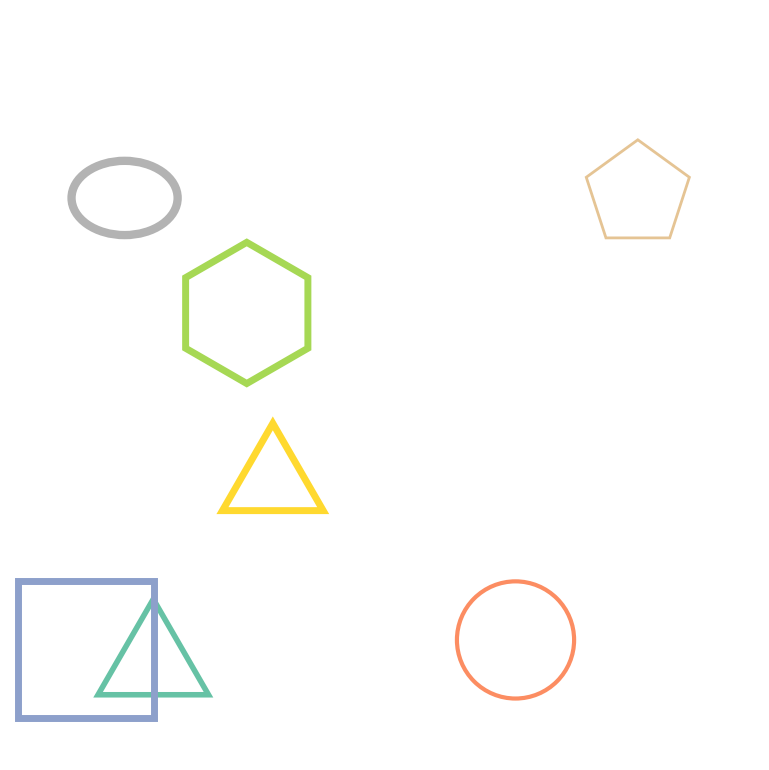[{"shape": "triangle", "thickness": 2, "radius": 0.41, "center": [0.199, 0.139]}, {"shape": "circle", "thickness": 1.5, "radius": 0.38, "center": [0.67, 0.169]}, {"shape": "square", "thickness": 2.5, "radius": 0.44, "center": [0.112, 0.156]}, {"shape": "hexagon", "thickness": 2.5, "radius": 0.46, "center": [0.32, 0.594]}, {"shape": "triangle", "thickness": 2.5, "radius": 0.38, "center": [0.354, 0.375]}, {"shape": "pentagon", "thickness": 1, "radius": 0.35, "center": [0.828, 0.748]}, {"shape": "oval", "thickness": 3, "radius": 0.34, "center": [0.162, 0.743]}]